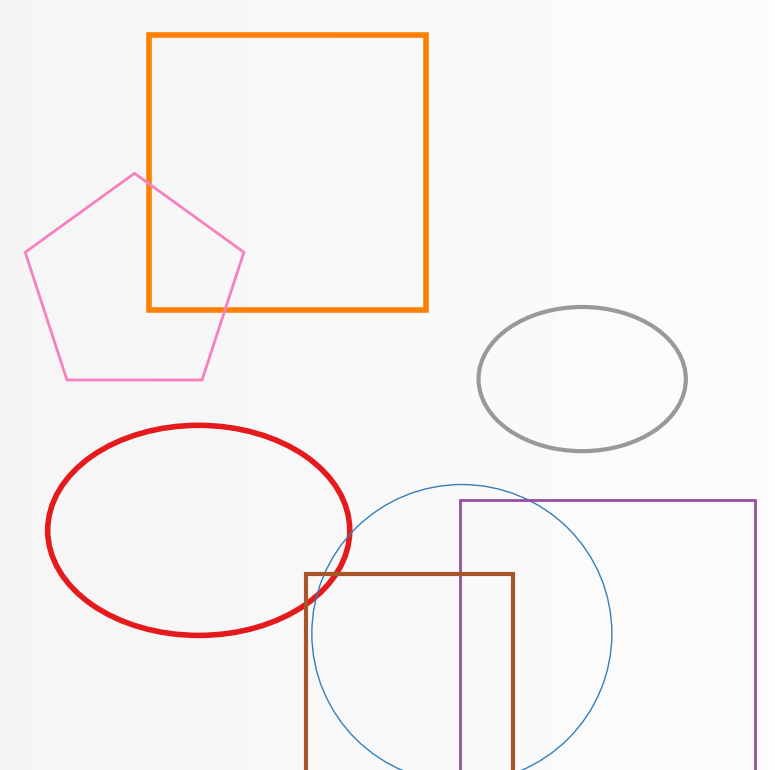[{"shape": "oval", "thickness": 2, "radius": 0.97, "center": [0.256, 0.311]}, {"shape": "circle", "thickness": 0.5, "radius": 0.97, "center": [0.596, 0.177]}, {"shape": "square", "thickness": 1, "radius": 0.95, "center": [0.784, 0.159]}, {"shape": "square", "thickness": 2, "radius": 0.89, "center": [0.371, 0.776]}, {"shape": "square", "thickness": 1.5, "radius": 0.67, "center": [0.529, 0.121]}, {"shape": "pentagon", "thickness": 1, "radius": 0.74, "center": [0.174, 0.627]}, {"shape": "oval", "thickness": 1.5, "radius": 0.67, "center": [0.751, 0.508]}]